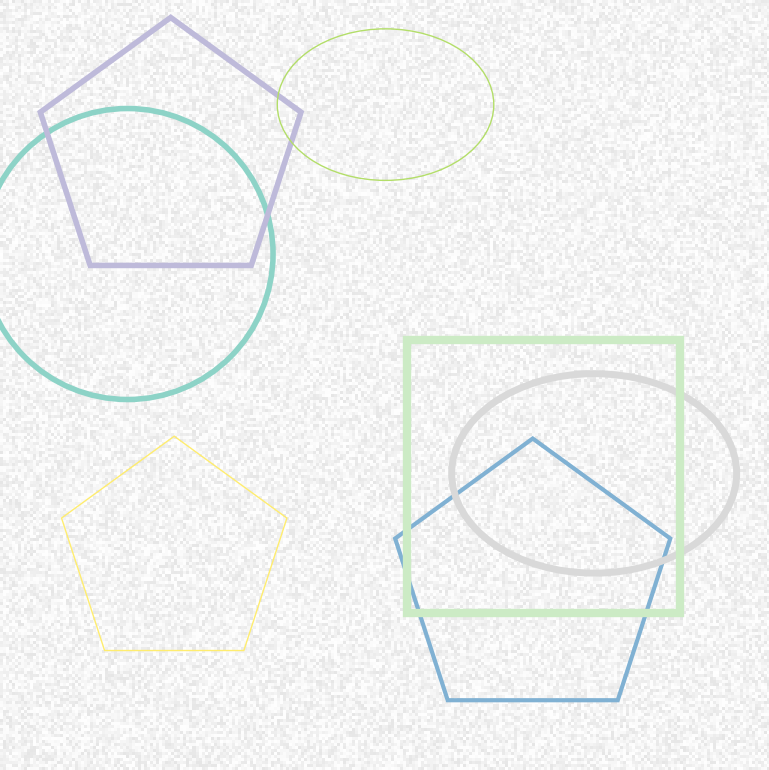[{"shape": "circle", "thickness": 2, "radius": 0.94, "center": [0.166, 0.67]}, {"shape": "pentagon", "thickness": 2, "radius": 0.89, "center": [0.222, 0.799]}, {"shape": "pentagon", "thickness": 1.5, "radius": 0.94, "center": [0.692, 0.243]}, {"shape": "oval", "thickness": 0.5, "radius": 0.7, "center": [0.501, 0.864]}, {"shape": "oval", "thickness": 2.5, "radius": 0.93, "center": [0.772, 0.385]}, {"shape": "square", "thickness": 3, "radius": 0.89, "center": [0.706, 0.381]}, {"shape": "pentagon", "thickness": 0.5, "radius": 0.77, "center": [0.226, 0.28]}]